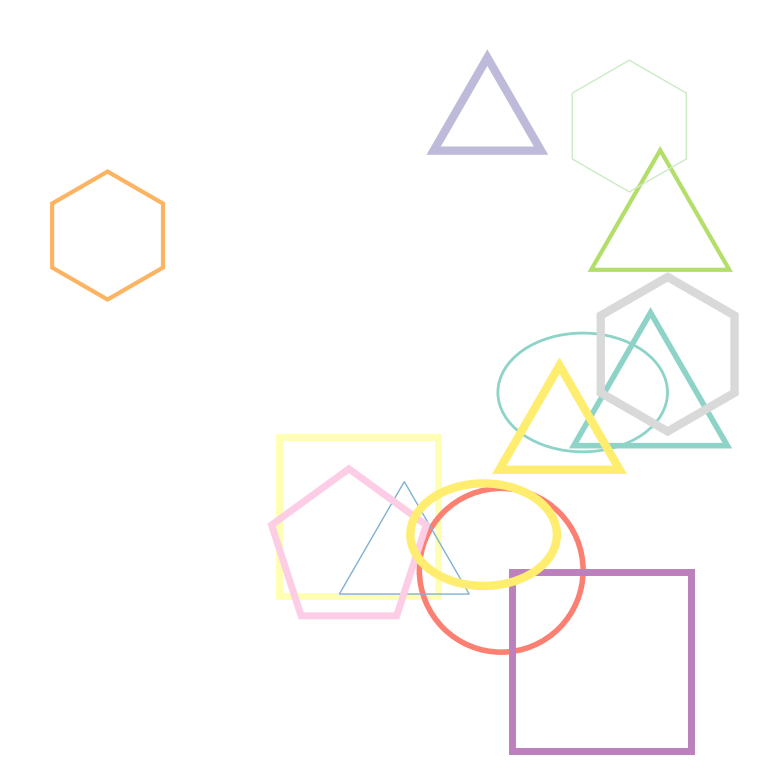[{"shape": "oval", "thickness": 1, "radius": 0.55, "center": [0.757, 0.49]}, {"shape": "triangle", "thickness": 2, "radius": 0.58, "center": [0.845, 0.479]}, {"shape": "square", "thickness": 2.5, "radius": 0.52, "center": [0.465, 0.329]}, {"shape": "triangle", "thickness": 3, "radius": 0.4, "center": [0.633, 0.845]}, {"shape": "circle", "thickness": 2, "radius": 0.53, "center": [0.651, 0.259]}, {"shape": "triangle", "thickness": 0.5, "radius": 0.49, "center": [0.525, 0.277]}, {"shape": "hexagon", "thickness": 1.5, "radius": 0.42, "center": [0.14, 0.694]}, {"shape": "triangle", "thickness": 1.5, "radius": 0.52, "center": [0.857, 0.701]}, {"shape": "pentagon", "thickness": 2.5, "radius": 0.53, "center": [0.453, 0.286]}, {"shape": "hexagon", "thickness": 3, "radius": 0.5, "center": [0.867, 0.54]}, {"shape": "square", "thickness": 2.5, "radius": 0.58, "center": [0.781, 0.141]}, {"shape": "hexagon", "thickness": 0.5, "radius": 0.43, "center": [0.817, 0.836]}, {"shape": "oval", "thickness": 3, "radius": 0.48, "center": [0.628, 0.306]}, {"shape": "triangle", "thickness": 3, "radius": 0.45, "center": [0.727, 0.435]}]